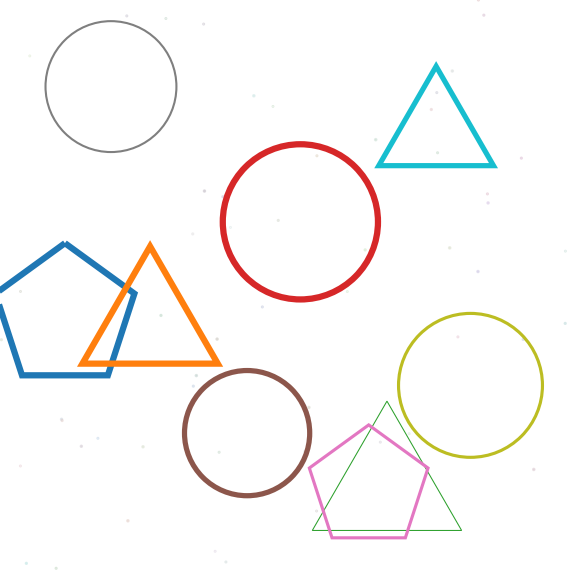[{"shape": "pentagon", "thickness": 3, "radius": 0.63, "center": [0.112, 0.452]}, {"shape": "triangle", "thickness": 3, "radius": 0.68, "center": [0.26, 0.437]}, {"shape": "triangle", "thickness": 0.5, "radius": 0.75, "center": [0.67, 0.155]}, {"shape": "circle", "thickness": 3, "radius": 0.67, "center": [0.52, 0.615]}, {"shape": "circle", "thickness": 2.5, "radius": 0.54, "center": [0.428, 0.249]}, {"shape": "pentagon", "thickness": 1.5, "radius": 0.54, "center": [0.638, 0.155]}, {"shape": "circle", "thickness": 1, "radius": 0.57, "center": [0.192, 0.849]}, {"shape": "circle", "thickness": 1.5, "radius": 0.62, "center": [0.815, 0.332]}, {"shape": "triangle", "thickness": 2.5, "radius": 0.57, "center": [0.755, 0.77]}]